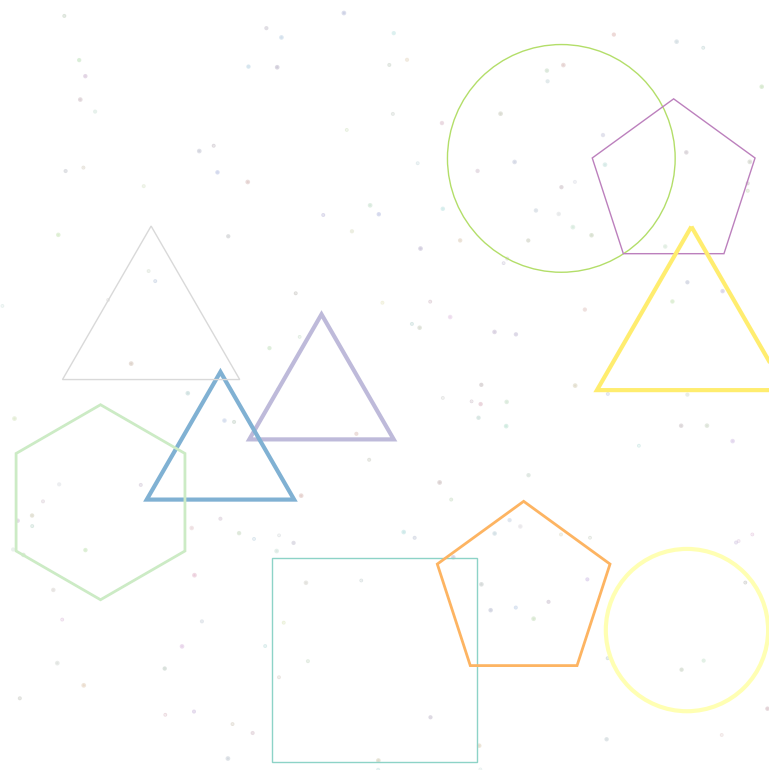[{"shape": "square", "thickness": 0.5, "radius": 0.66, "center": [0.486, 0.143]}, {"shape": "circle", "thickness": 1.5, "radius": 0.53, "center": [0.892, 0.182]}, {"shape": "triangle", "thickness": 1.5, "radius": 0.54, "center": [0.418, 0.484]}, {"shape": "triangle", "thickness": 1.5, "radius": 0.55, "center": [0.286, 0.406]}, {"shape": "pentagon", "thickness": 1, "radius": 0.59, "center": [0.68, 0.231]}, {"shape": "circle", "thickness": 0.5, "radius": 0.74, "center": [0.729, 0.794]}, {"shape": "triangle", "thickness": 0.5, "radius": 0.66, "center": [0.196, 0.574]}, {"shape": "pentagon", "thickness": 0.5, "radius": 0.56, "center": [0.875, 0.76]}, {"shape": "hexagon", "thickness": 1, "radius": 0.63, "center": [0.131, 0.348]}, {"shape": "triangle", "thickness": 1.5, "radius": 0.71, "center": [0.898, 0.564]}]